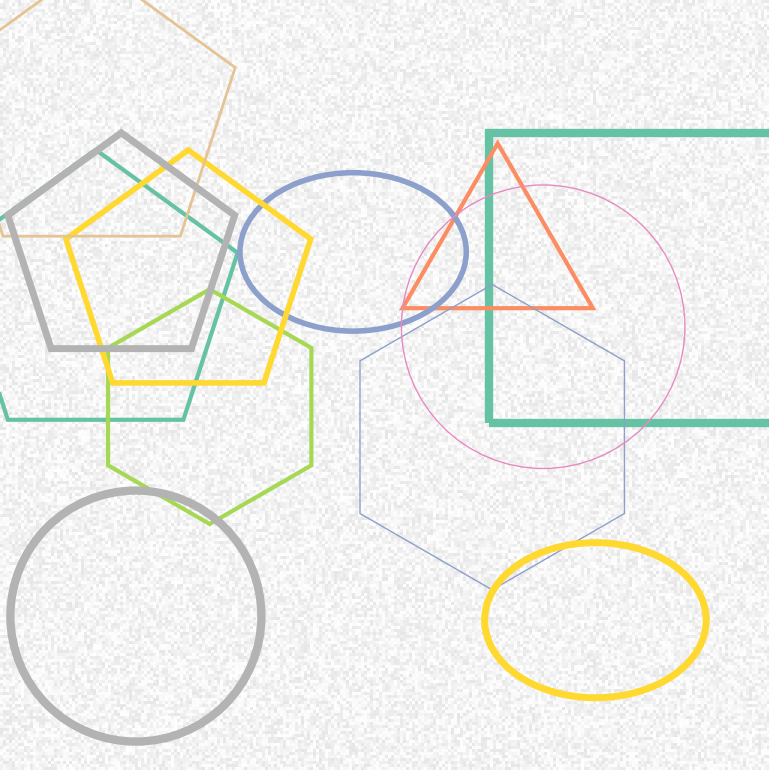[{"shape": "square", "thickness": 3, "radius": 0.94, "center": [0.824, 0.639]}, {"shape": "pentagon", "thickness": 1.5, "radius": 0.97, "center": [0.124, 0.612]}, {"shape": "triangle", "thickness": 1.5, "radius": 0.71, "center": [0.646, 0.671]}, {"shape": "oval", "thickness": 2, "radius": 0.73, "center": [0.459, 0.673]}, {"shape": "hexagon", "thickness": 0.5, "radius": 0.99, "center": [0.639, 0.432]}, {"shape": "circle", "thickness": 0.5, "radius": 0.92, "center": [0.705, 0.576]}, {"shape": "hexagon", "thickness": 1.5, "radius": 0.76, "center": [0.272, 0.472]}, {"shape": "oval", "thickness": 2.5, "radius": 0.72, "center": [0.773, 0.195]}, {"shape": "pentagon", "thickness": 2, "radius": 0.84, "center": [0.245, 0.638]}, {"shape": "pentagon", "thickness": 1, "radius": 0.98, "center": [0.119, 0.852]}, {"shape": "pentagon", "thickness": 2.5, "radius": 0.77, "center": [0.157, 0.673]}, {"shape": "circle", "thickness": 3, "radius": 0.81, "center": [0.176, 0.2]}]